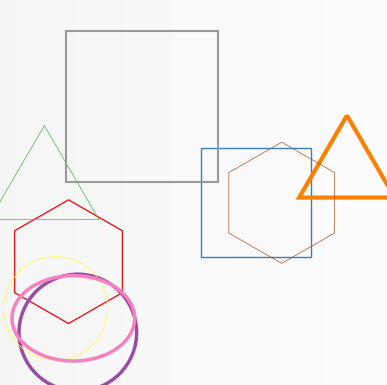[{"shape": "hexagon", "thickness": 1, "radius": 0.8, "center": [0.177, 0.32]}, {"shape": "square", "thickness": 1, "radius": 0.71, "center": [0.661, 0.473]}, {"shape": "triangle", "thickness": 0.5, "radius": 0.81, "center": [0.114, 0.511]}, {"shape": "circle", "thickness": 2.5, "radius": 0.76, "center": [0.201, 0.136]}, {"shape": "triangle", "thickness": 3, "radius": 0.71, "center": [0.895, 0.558]}, {"shape": "circle", "thickness": 0.5, "radius": 0.67, "center": [0.144, 0.199]}, {"shape": "hexagon", "thickness": 0.5, "radius": 0.79, "center": [0.727, 0.473]}, {"shape": "oval", "thickness": 2.5, "radius": 0.79, "center": [0.189, 0.173]}, {"shape": "square", "thickness": 1.5, "radius": 0.98, "center": [0.367, 0.723]}]